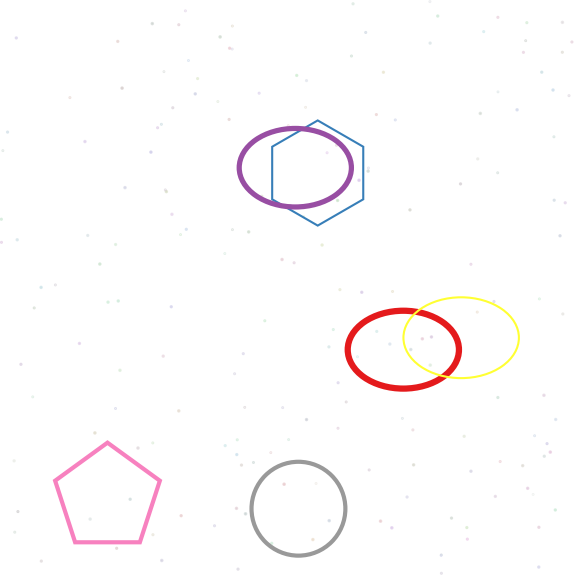[{"shape": "oval", "thickness": 3, "radius": 0.48, "center": [0.698, 0.394]}, {"shape": "hexagon", "thickness": 1, "radius": 0.46, "center": [0.55, 0.7]}, {"shape": "oval", "thickness": 2.5, "radius": 0.49, "center": [0.511, 0.709]}, {"shape": "oval", "thickness": 1, "radius": 0.5, "center": [0.799, 0.414]}, {"shape": "pentagon", "thickness": 2, "radius": 0.48, "center": [0.186, 0.137]}, {"shape": "circle", "thickness": 2, "radius": 0.41, "center": [0.517, 0.118]}]